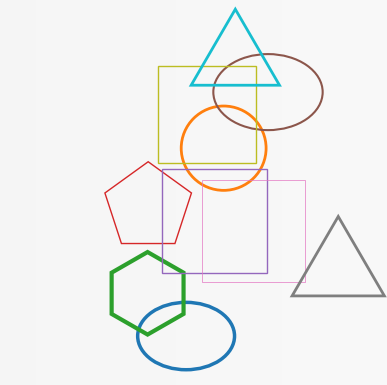[{"shape": "oval", "thickness": 2.5, "radius": 0.63, "center": [0.48, 0.127]}, {"shape": "circle", "thickness": 2, "radius": 0.55, "center": [0.577, 0.615]}, {"shape": "hexagon", "thickness": 3, "radius": 0.54, "center": [0.381, 0.238]}, {"shape": "pentagon", "thickness": 1, "radius": 0.59, "center": [0.382, 0.462]}, {"shape": "square", "thickness": 1, "radius": 0.68, "center": [0.554, 0.426]}, {"shape": "oval", "thickness": 1.5, "radius": 0.71, "center": [0.692, 0.761]}, {"shape": "square", "thickness": 0.5, "radius": 0.67, "center": [0.655, 0.4]}, {"shape": "triangle", "thickness": 2, "radius": 0.69, "center": [0.873, 0.3]}, {"shape": "square", "thickness": 1, "radius": 0.63, "center": [0.535, 0.702]}, {"shape": "triangle", "thickness": 2, "radius": 0.66, "center": [0.607, 0.844]}]